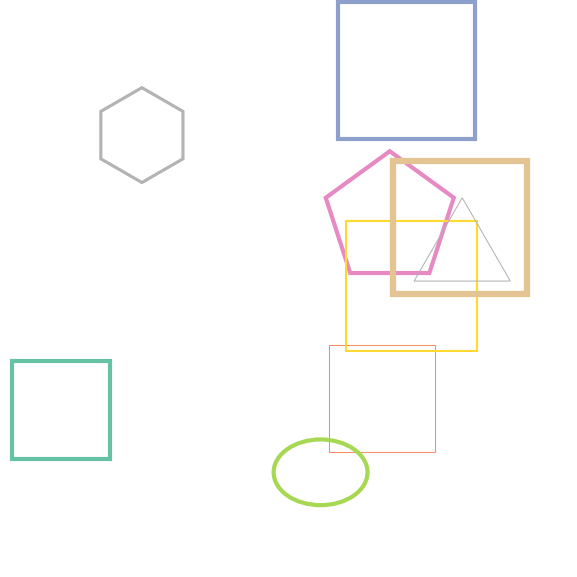[{"shape": "square", "thickness": 2, "radius": 0.43, "center": [0.105, 0.289]}, {"shape": "square", "thickness": 0.5, "radius": 0.46, "center": [0.662, 0.309]}, {"shape": "square", "thickness": 2, "radius": 0.6, "center": [0.704, 0.877]}, {"shape": "pentagon", "thickness": 2, "radius": 0.58, "center": [0.675, 0.621]}, {"shape": "oval", "thickness": 2, "radius": 0.41, "center": [0.555, 0.181]}, {"shape": "square", "thickness": 1, "radius": 0.57, "center": [0.713, 0.504]}, {"shape": "square", "thickness": 3, "radius": 0.58, "center": [0.797, 0.605]}, {"shape": "triangle", "thickness": 0.5, "radius": 0.48, "center": [0.8, 0.561]}, {"shape": "hexagon", "thickness": 1.5, "radius": 0.41, "center": [0.246, 0.765]}]